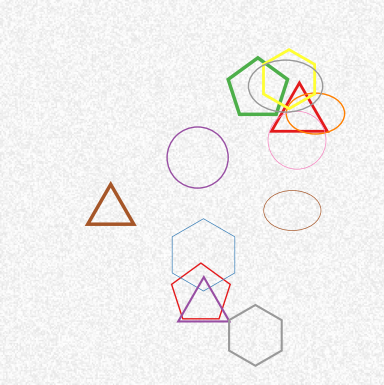[{"shape": "triangle", "thickness": 2, "radius": 0.42, "center": [0.778, 0.701]}, {"shape": "pentagon", "thickness": 1, "radius": 0.4, "center": [0.522, 0.237]}, {"shape": "hexagon", "thickness": 0.5, "radius": 0.47, "center": [0.529, 0.338]}, {"shape": "pentagon", "thickness": 2.5, "radius": 0.41, "center": [0.67, 0.769]}, {"shape": "triangle", "thickness": 1.5, "radius": 0.38, "center": [0.529, 0.203]}, {"shape": "circle", "thickness": 1, "radius": 0.4, "center": [0.513, 0.591]}, {"shape": "oval", "thickness": 1, "radius": 0.38, "center": [0.819, 0.705]}, {"shape": "hexagon", "thickness": 2, "radius": 0.38, "center": [0.751, 0.794]}, {"shape": "triangle", "thickness": 2.5, "radius": 0.34, "center": [0.288, 0.452]}, {"shape": "oval", "thickness": 0.5, "radius": 0.37, "center": [0.759, 0.453]}, {"shape": "circle", "thickness": 0.5, "radius": 0.38, "center": [0.771, 0.636]}, {"shape": "hexagon", "thickness": 1.5, "radius": 0.39, "center": [0.663, 0.129]}, {"shape": "oval", "thickness": 1, "radius": 0.48, "center": [0.742, 0.776]}]